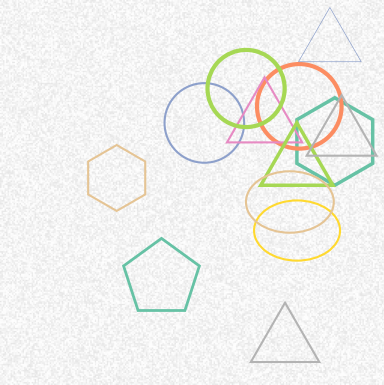[{"shape": "hexagon", "thickness": 2.5, "radius": 0.57, "center": [0.87, 0.632]}, {"shape": "pentagon", "thickness": 2, "radius": 0.52, "center": [0.419, 0.277]}, {"shape": "circle", "thickness": 3, "radius": 0.55, "center": [0.777, 0.724]}, {"shape": "circle", "thickness": 1.5, "radius": 0.52, "center": [0.531, 0.681]}, {"shape": "triangle", "thickness": 0.5, "radius": 0.47, "center": [0.857, 0.887]}, {"shape": "triangle", "thickness": 1.5, "radius": 0.56, "center": [0.687, 0.686]}, {"shape": "circle", "thickness": 3, "radius": 0.5, "center": [0.639, 0.77]}, {"shape": "triangle", "thickness": 2.5, "radius": 0.54, "center": [0.771, 0.573]}, {"shape": "oval", "thickness": 1.5, "radius": 0.56, "center": [0.772, 0.401]}, {"shape": "hexagon", "thickness": 1.5, "radius": 0.43, "center": [0.303, 0.538]}, {"shape": "oval", "thickness": 1.5, "radius": 0.57, "center": [0.753, 0.475]}, {"shape": "triangle", "thickness": 1.5, "radius": 0.52, "center": [0.887, 0.648]}, {"shape": "triangle", "thickness": 1.5, "radius": 0.51, "center": [0.74, 0.111]}]